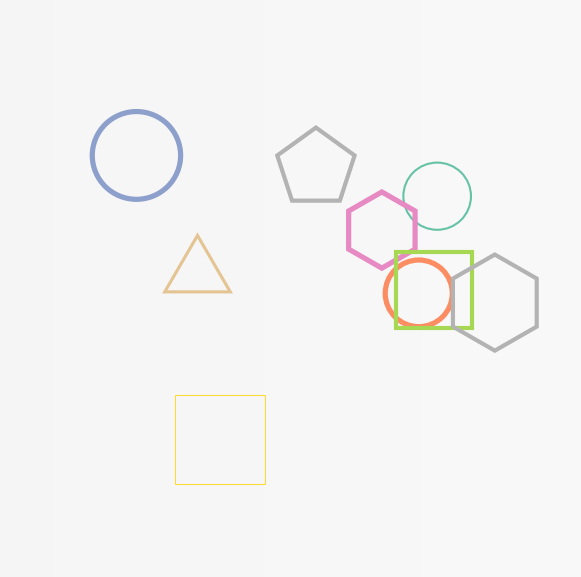[{"shape": "circle", "thickness": 1, "radius": 0.29, "center": [0.752, 0.659]}, {"shape": "circle", "thickness": 2.5, "radius": 0.29, "center": [0.72, 0.491]}, {"shape": "circle", "thickness": 2.5, "radius": 0.38, "center": [0.235, 0.73]}, {"shape": "hexagon", "thickness": 2.5, "radius": 0.33, "center": [0.657, 0.601]}, {"shape": "square", "thickness": 2, "radius": 0.33, "center": [0.747, 0.498]}, {"shape": "square", "thickness": 0.5, "radius": 0.39, "center": [0.378, 0.238]}, {"shape": "triangle", "thickness": 1.5, "radius": 0.33, "center": [0.34, 0.526]}, {"shape": "hexagon", "thickness": 2, "radius": 0.42, "center": [0.851, 0.475]}, {"shape": "pentagon", "thickness": 2, "radius": 0.35, "center": [0.544, 0.708]}]